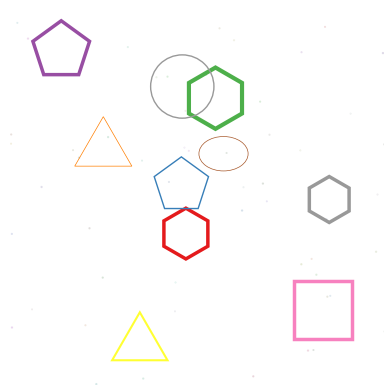[{"shape": "hexagon", "thickness": 2.5, "radius": 0.33, "center": [0.483, 0.393]}, {"shape": "pentagon", "thickness": 1, "radius": 0.37, "center": [0.471, 0.518]}, {"shape": "hexagon", "thickness": 3, "radius": 0.4, "center": [0.56, 0.745]}, {"shape": "pentagon", "thickness": 2.5, "radius": 0.39, "center": [0.159, 0.869]}, {"shape": "triangle", "thickness": 0.5, "radius": 0.43, "center": [0.268, 0.611]}, {"shape": "triangle", "thickness": 1.5, "radius": 0.42, "center": [0.363, 0.106]}, {"shape": "oval", "thickness": 0.5, "radius": 0.32, "center": [0.581, 0.601]}, {"shape": "square", "thickness": 2.5, "radius": 0.37, "center": [0.839, 0.195]}, {"shape": "circle", "thickness": 1, "radius": 0.41, "center": [0.473, 0.775]}, {"shape": "hexagon", "thickness": 2.5, "radius": 0.3, "center": [0.855, 0.482]}]